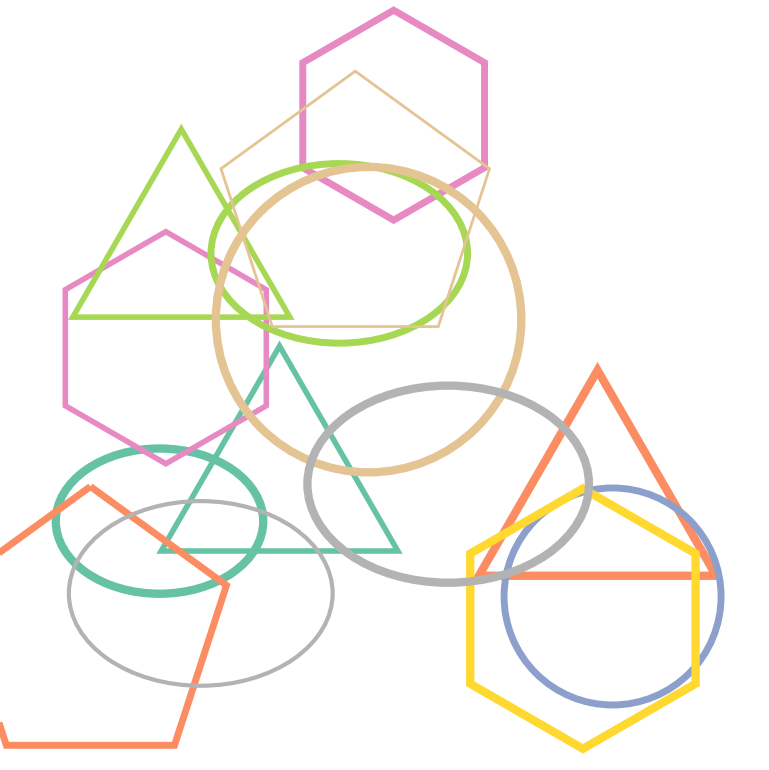[{"shape": "oval", "thickness": 3, "radius": 0.67, "center": [0.207, 0.323]}, {"shape": "triangle", "thickness": 2, "radius": 0.89, "center": [0.363, 0.373]}, {"shape": "pentagon", "thickness": 2.5, "radius": 0.93, "center": [0.117, 0.182]}, {"shape": "triangle", "thickness": 3, "radius": 0.89, "center": [0.776, 0.341]}, {"shape": "circle", "thickness": 2.5, "radius": 0.7, "center": [0.796, 0.225]}, {"shape": "hexagon", "thickness": 2.5, "radius": 0.68, "center": [0.511, 0.85]}, {"shape": "hexagon", "thickness": 2, "radius": 0.75, "center": [0.215, 0.548]}, {"shape": "oval", "thickness": 2.5, "radius": 0.83, "center": [0.441, 0.671]}, {"shape": "triangle", "thickness": 2, "radius": 0.81, "center": [0.235, 0.67]}, {"shape": "hexagon", "thickness": 3, "radius": 0.84, "center": [0.757, 0.197]}, {"shape": "pentagon", "thickness": 1, "radius": 0.92, "center": [0.461, 0.724]}, {"shape": "circle", "thickness": 3, "radius": 0.99, "center": [0.479, 0.585]}, {"shape": "oval", "thickness": 1.5, "radius": 0.86, "center": [0.261, 0.229]}, {"shape": "oval", "thickness": 3, "radius": 0.91, "center": [0.582, 0.371]}]